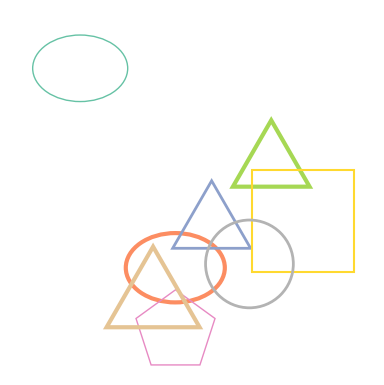[{"shape": "oval", "thickness": 1, "radius": 0.62, "center": [0.208, 0.823]}, {"shape": "oval", "thickness": 3, "radius": 0.64, "center": [0.455, 0.305]}, {"shape": "triangle", "thickness": 2, "radius": 0.58, "center": [0.55, 0.414]}, {"shape": "pentagon", "thickness": 1, "radius": 0.54, "center": [0.456, 0.139]}, {"shape": "triangle", "thickness": 3, "radius": 0.57, "center": [0.705, 0.573]}, {"shape": "square", "thickness": 1.5, "radius": 0.66, "center": [0.787, 0.427]}, {"shape": "triangle", "thickness": 3, "radius": 0.7, "center": [0.398, 0.22]}, {"shape": "circle", "thickness": 2, "radius": 0.57, "center": [0.648, 0.314]}]